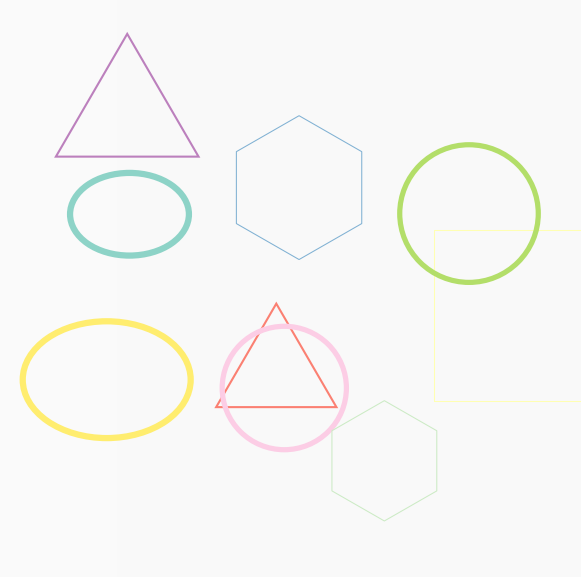[{"shape": "oval", "thickness": 3, "radius": 0.51, "center": [0.223, 0.628]}, {"shape": "square", "thickness": 0.5, "radius": 0.74, "center": [0.894, 0.453]}, {"shape": "triangle", "thickness": 1, "radius": 0.6, "center": [0.475, 0.354]}, {"shape": "hexagon", "thickness": 0.5, "radius": 0.62, "center": [0.515, 0.674]}, {"shape": "circle", "thickness": 2.5, "radius": 0.6, "center": [0.807, 0.629]}, {"shape": "circle", "thickness": 2.5, "radius": 0.53, "center": [0.489, 0.327]}, {"shape": "triangle", "thickness": 1, "radius": 0.71, "center": [0.219, 0.799]}, {"shape": "hexagon", "thickness": 0.5, "radius": 0.52, "center": [0.661, 0.201]}, {"shape": "oval", "thickness": 3, "radius": 0.72, "center": [0.184, 0.342]}]